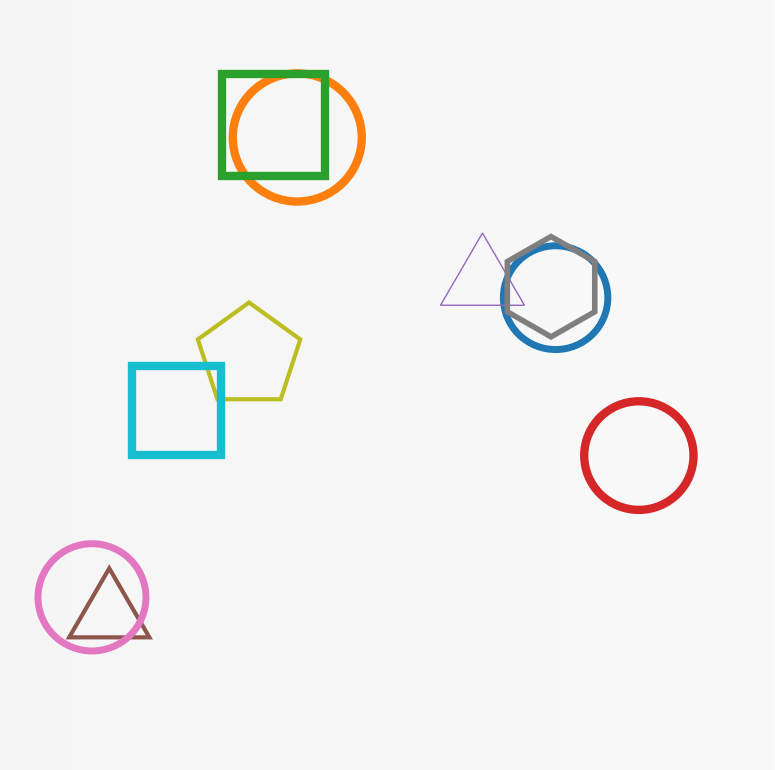[{"shape": "circle", "thickness": 2.5, "radius": 0.34, "center": [0.717, 0.613]}, {"shape": "circle", "thickness": 3, "radius": 0.42, "center": [0.384, 0.821]}, {"shape": "square", "thickness": 3, "radius": 0.33, "center": [0.353, 0.837]}, {"shape": "circle", "thickness": 3, "radius": 0.35, "center": [0.824, 0.408]}, {"shape": "triangle", "thickness": 0.5, "radius": 0.31, "center": [0.623, 0.635]}, {"shape": "triangle", "thickness": 1.5, "radius": 0.3, "center": [0.141, 0.202]}, {"shape": "circle", "thickness": 2.5, "radius": 0.35, "center": [0.119, 0.224]}, {"shape": "hexagon", "thickness": 2, "radius": 0.33, "center": [0.711, 0.628]}, {"shape": "pentagon", "thickness": 1.5, "radius": 0.35, "center": [0.321, 0.538]}, {"shape": "square", "thickness": 3, "radius": 0.29, "center": [0.228, 0.467]}]